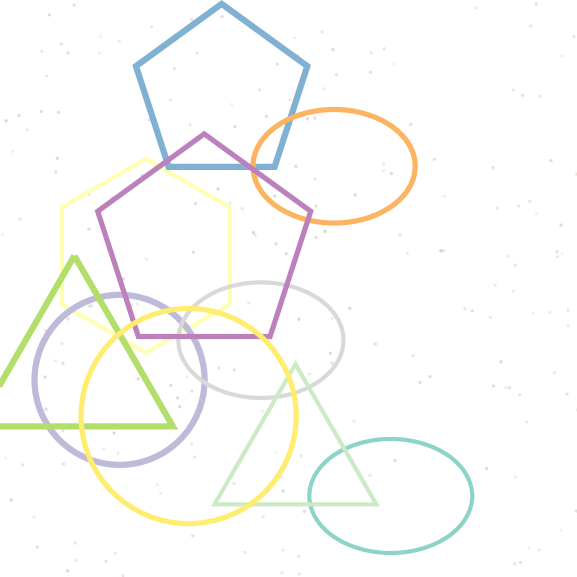[{"shape": "oval", "thickness": 2, "radius": 0.71, "center": [0.677, 0.14]}, {"shape": "hexagon", "thickness": 2, "radius": 0.84, "center": [0.253, 0.556]}, {"shape": "circle", "thickness": 3, "radius": 0.74, "center": [0.207, 0.341]}, {"shape": "pentagon", "thickness": 3, "radius": 0.78, "center": [0.384, 0.836]}, {"shape": "oval", "thickness": 2.5, "radius": 0.7, "center": [0.578, 0.711]}, {"shape": "triangle", "thickness": 3, "radius": 0.98, "center": [0.129, 0.359]}, {"shape": "oval", "thickness": 2, "radius": 0.71, "center": [0.452, 0.41]}, {"shape": "pentagon", "thickness": 2.5, "radius": 0.97, "center": [0.354, 0.573]}, {"shape": "triangle", "thickness": 2, "radius": 0.81, "center": [0.512, 0.207]}, {"shape": "circle", "thickness": 2.5, "radius": 0.93, "center": [0.327, 0.279]}]